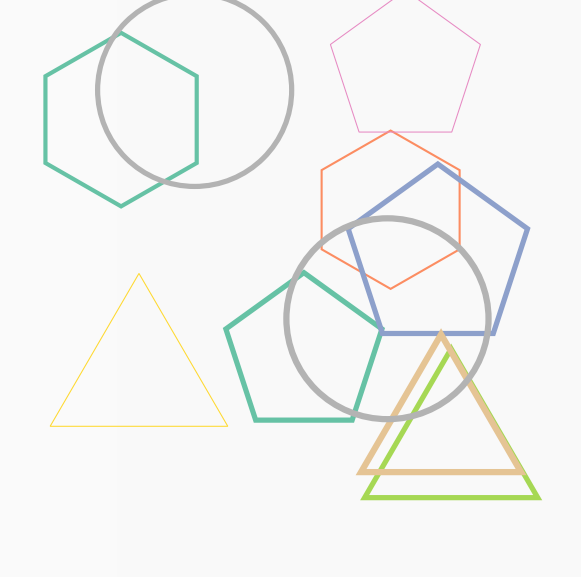[{"shape": "hexagon", "thickness": 2, "radius": 0.75, "center": [0.208, 0.792]}, {"shape": "pentagon", "thickness": 2.5, "radius": 0.71, "center": [0.523, 0.386]}, {"shape": "hexagon", "thickness": 1, "radius": 0.69, "center": [0.672, 0.636]}, {"shape": "pentagon", "thickness": 2.5, "radius": 0.81, "center": [0.753, 0.553]}, {"shape": "pentagon", "thickness": 0.5, "radius": 0.68, "center": [0.697, 0.88]}, {"shape": "triangle", "thickness": 2.5, "radius": 0.86, "center": [0.776, 0.223]}, {"shape": "triangle", "thickness": 0.5, "radius": 0.88, "center": [0.239, 0.349]}, {"shape": "triangle", "thickness": 3, "radius": 0.79, "center": [0.759, 0.261]}, {"shape": "circle", "thickness": 3, "radius": 0.87, "center": [0.667, 0.447]}, {"shape": "circle", "thickness": 2.5, "radius": 0.83, "center": [0.335, 0.843]}]